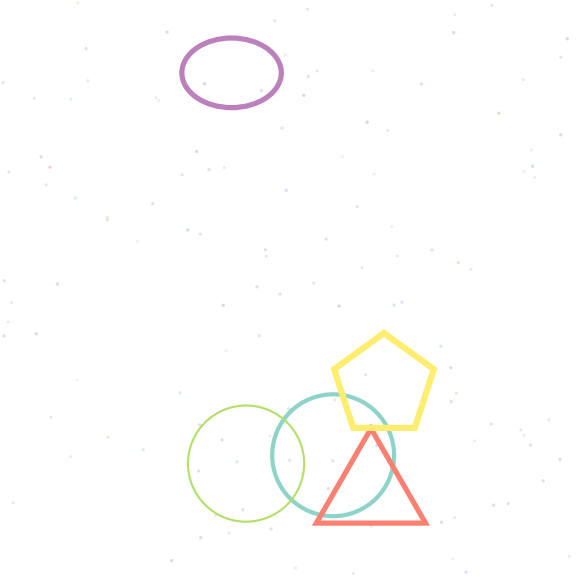[{"shape": "circle", "thickness": 2, "radius": 0.53, "center": [0.577, 0.211]}, {"shape": "triangle", "thickness": 2.5, "radius": 0.55, "center": [0.642, 0.148]}, {"shape": "circle", "thickness": 1, "radius": 0.5, "center": [0.426, 0.196]}, {"shape": "oval", "thickness": 2.5, "radius": 0.43, "center": [0.401, 0.873]}, {"shape": "pentagon", "thickness": 3, "radius": 0.45, "center": [0.665, 0.332]}]